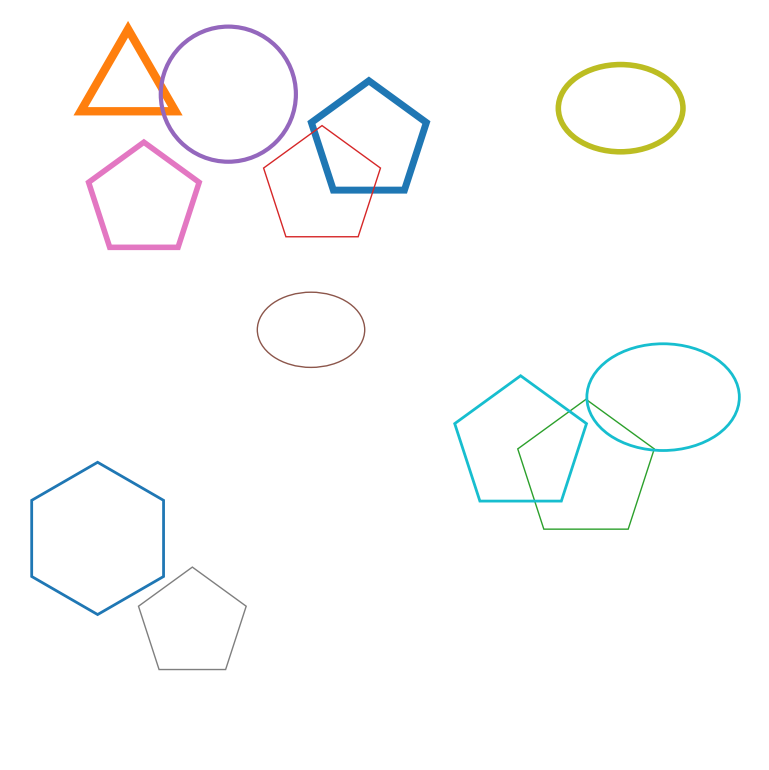[{"shape": "pentagon", "thickness": 2.5, "radius": 0.39, "center": [0.479, 0.817]}, {"shape": "hexagon", "thickness": 1, "radius": 0.49, "center": [0.127, 0.301]}, {"shape": "triangle", "thickness": 3, "radius": 0.36, "center": [0.166, 0.891]}, {"shape": "pentagon", "thickness": 0.5, "radius": 0.47, "center": [0.761, 0.388]}, {"shape": "pentagon", "thickness": 0.5, "radius": 0.4, "center": [0.418, 0.757]}, {"shape": "circle", "thickness": 1.5, "radius": 0.44, "center": [0.297, 0.878]}, {"shape": "oval", "thickness": 0.5, "radius": 0.35, "center": [0.404, 0.572]}, {"shape": "pentagon", "thickness": 2, "radius": 0.38, "center": [0.187, 0.74]}, {"shape": "pentagon", "thickness": 0.5, "radius": 0.37, "center": [0.25, 0.19]}, {"shape": "oval", "thickness": 2, "radius": 0.4, "center": [0.806, 0.86]}, {"shape": "pentagon", "thickness": 1, "radius": 0.45, "center": [0.676, 0.422]}, {"shape": "oval", "thickness": 1, "radius": 0.5, "center": [0.861, 0.484]}]